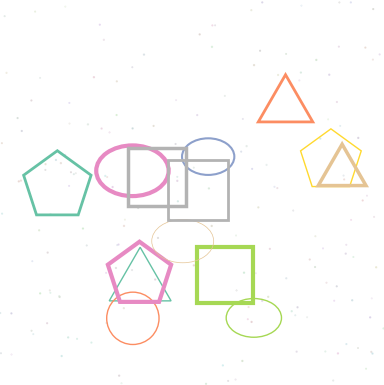[{"shape": "triangle", "thickness": 1, "radius": 0.46, "center": [0.364, 0.265]}, {"shape": "pentagon", "thickness": 2, "radius": 0.46, "center": [0.149, 0.516]}, {"shape": "circle", "thickness": 1, "radius": 0.34, "center": [0.345, 0.173]}, {"shape": "triangle", "thickness": 2, "radius": 0.41, "center": [0.742, 0.724]}, {"shape": "oval", "thickness": 1.5, "radius": 0.34, "center": [0.541, 0.593]}, {"shape": "pentagon", "thickness": 3, "radius": 0.43, "center": [0.362, 0.286]}, {"shape": "oval", "thickness": 3, "radius": 0.47, "center": [0.344, 0.556]}, {"shape": "oval", "thickness": 1, "radius": 0.36, "center": [0.659, 0.174]}, {"shape": "square", "thickness": 3, "radius": 0.37, "center": [0.585, 0.286]}, {"shape": "pentagon", "thickness": 1, "radius": 0.41, "center": [0.859, 0.582]}, {"shape": "oval", "thickness": 0.5, "radius": 0.4, "center": [0.475, 0.374]}, {"shape": "triangle", "thickness": 2.5, "radius": 0.36, "center": [0.889, 0.554]}, {"shape": "square", "thickness": 2.5, "radius": 0.38, "center": [0.408, 0.54]}, {"shape": "square", "thickness": 2, "radius": 0.39, "center": [0.515, 0.506]}]